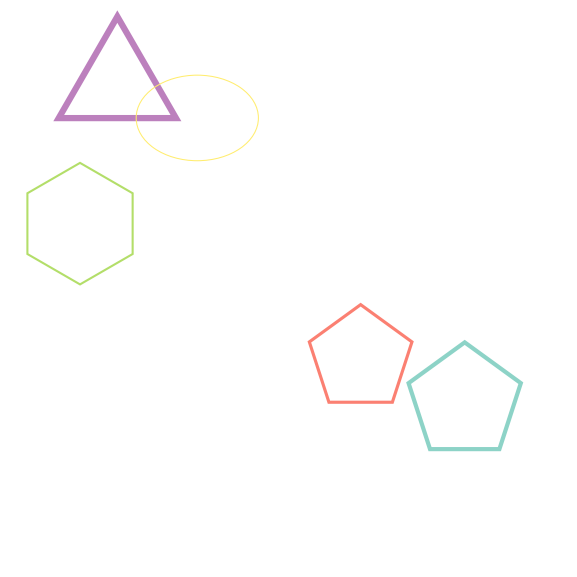[{"shape": "pentagon", "thickness": 2, "radius": 0.51, "center": [0.805, 0.304]}, {"shape": "pentagon", "thickness": 1.5, "radius": 0.47, "center": [0.624, 0.378]}, {"shape": "hexagon", "thickness": 1, "radius": 0.53, "center": [0.139, 0.612]}, {"shape": "triangle", "thickness": 3, "radius": 0.59, "center": [0.203, 0.853]}, {"shape": "oval", "thickness": 0.5, "radius": 0.53, "center": [0.342, 0.795]}]